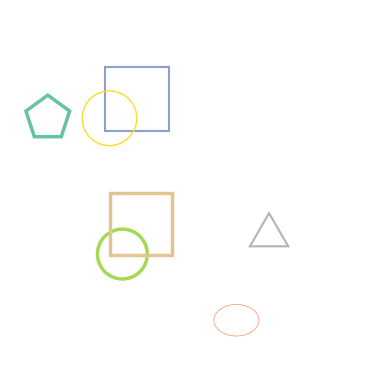[{"shape": "pentagon", "thickness": 2.5, "radius": 0.3, "center": [0.124, 0.693]}, {"shape": "oval", "thickness": 0.5, "radius": 0.29, "center": [0.614, 0.168]}, {"shape": "square", "thickness": 1.5, "radius": 0.42, "center": [0.355, 0.743]}, {"shape": "circle", "thickness": 2.5, "radius": 0.32, "center": [0.318, 0.34]}, {"shape": "circle", "thickness": 1, "radius": 0.36, "center": [0.284, 0.693]}, {"shape": "square", "thickness": 2.5, "radius": 0.4, "center": [0.367, 0.418]}, {"shape": "triangle", "thickness": 1.5, "radius": 0.29, "center": [0.699, 0.389]}]